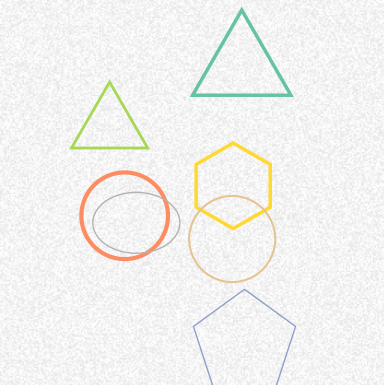[{"shape": "triangle", "thickness": 2.5, "radius": 0.74, "center": [0.628, 0.826]}, {"shape": "circle", "thickness": 3, "radius": 0.56, "center": [0.324, 0.44]}, {"shape": "pentagon", "thickness": 1, "radius": 0.7, "center": [0.635, 0.109]}, {"shape": "triangle", "thickness": 2, "radius": 0.57, "center": [0.285, 0.673]}, {"shape": "hexagon", "thickness": 2.5, "radius": 0.56, "center": [0.606, 0.517]}, {"shape": "circle", "thickness": 1.5, "radius": 0.56, "center": [0.603, 0.379]}, {"shape": "oval", "thickness": 1, "radius": 0.57, "center": [0.354, 0.421]}]